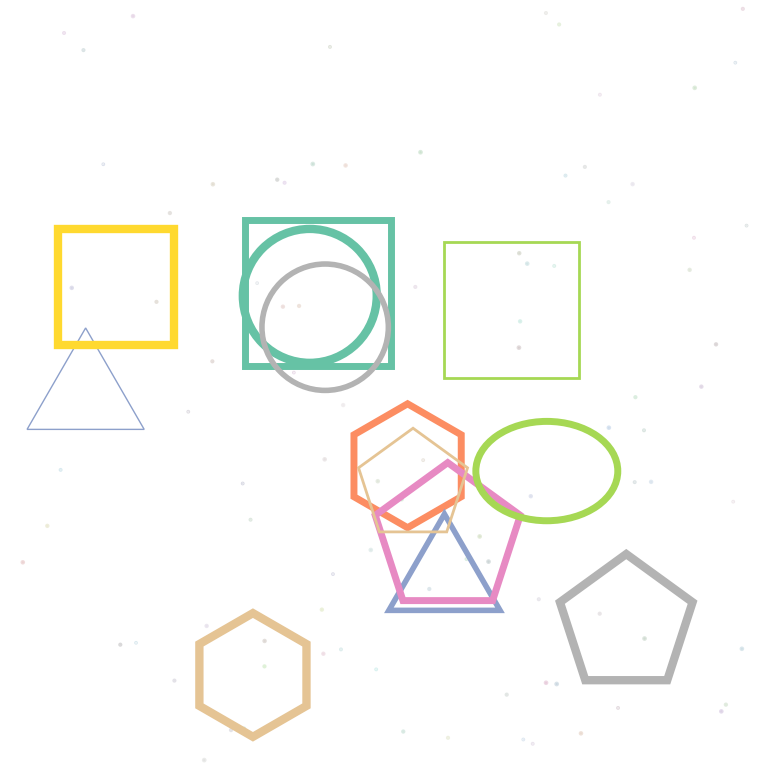[{"shape": "circle", "thickness": 3, "radius": 0.43, "center": [0.402, 0.616]}, {"shape": "square", "thickness": 2.5, "radius": 0.47, "center": [0.413, 0.619]}, {"shape": "hexagon", "thickness": 2.5, "radius": 0.4, "center": [0.529, 0.395]}, {"shape": "triangle", "thickness": 0.5, "radius": 0.44, "center": [0.111, 0.486]}, {"shape": "triangle", "thickness": 2, "radius": 0.42, "center": [0.577, 0.249]}, {"shape": "pentagon", "thickness": 2.5, "radius": 0.5, "center": [0.582, 0.3]}, {"shape": "oval", "thickness": 2.5, "radius": 0.46, "center": [0.71, 0.388]}, {"shape": "square", "thickness": 1, "radius": 0.44, "center": [0.664, 0.598]}, {"shape": "square", "thickness": 3, "radius": 0.38, "center": [0.151, 0.627]}, {"shape": "hexagon", "thickness": 3, "radius": 0.4, "center": [0.328, 0.123]}, {"shape": "pentagon", "thickness": 1, "radius": 0.37, "center": [0.536, 0.369]}, {"shape": "circle", "thickness": 2, "radius": 0.41, "center": [0.422, 0.575]}, {"shape": "pentagon", "thickness": 3, "radius": 0.45, "center": [0.813, 0.19]}]